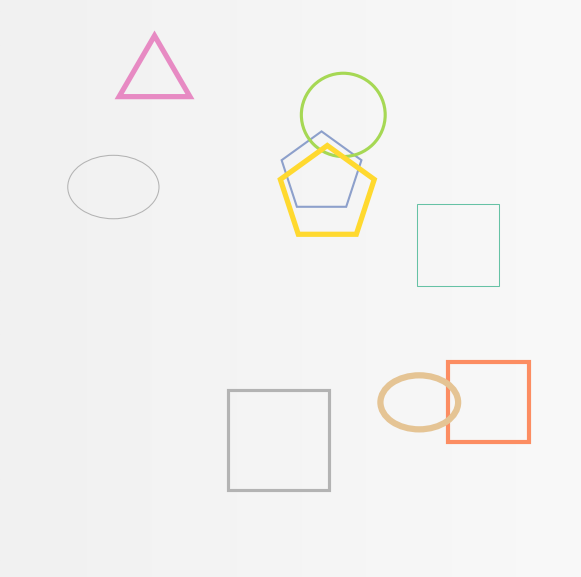[{"shape": "square", "thickness": 0.5, "radius": 0.35, "center": [0.788, 0.575]}, {"shape": "square", "thickness": 2, "radius": 0.35, "center": [0.841, 0.303]}, {"shape": "pentagon", "thickness": 1, "radius": 0.36, "center": [0.553, 0.699]}, {"shape": "triangle", "thickness": 2.5, "radius": 0.35, "center": [0.266, 0.867]}, {"shape": "circle", "thickness": 1.5, "radius": 0.36, "center": [0.591, 0.8]}, {"shape": "pentagon", "thickness": 2.5, "radius": 0.42, "center": [0.563, 0.662]}, {"shape": "oval", "thickness": 3, "radius": 0.33, "center": [0.721, 0.302]}, {"shape": "oval", "thickness": 0.5, "radius": 0.39, "center": [0.195, 0.675]}, {"shape": "square", "thickness": 1.5, "radius": 0.43, "center": [0.479, 0.237]}]